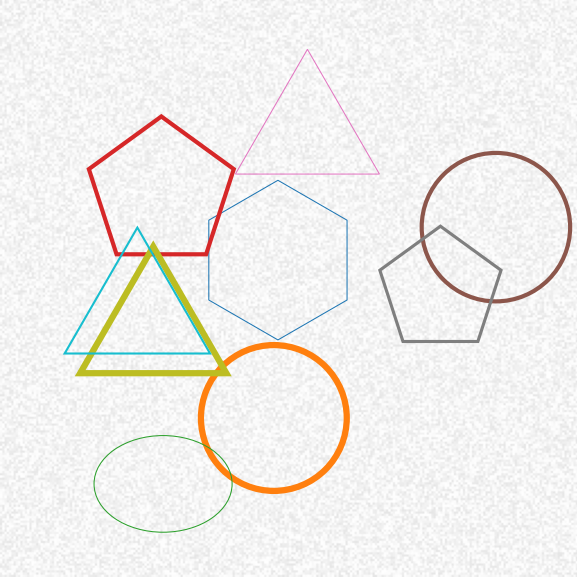[{"shape": "hexagon", "thickness": 0.5, "radius": 0.69, "center": [0.481, 0.549]}, {"shape": "circle", "thickness": 3, "radius": 0.63, "center": [0.474, 0.275]}, {"shape": "oval", "thickness": 0.5, "radius": 0.6, "center": [0.282, 0.161]}, {"shape": "pentagon", "thickness": 2, "radius": 0.66, "center": [0.279, 0.666]}, {"shape": "circle", "thickness": 2, "radius": 0.64, "center": [0.859, 0.606]}, {"shape": "triangle", "thickness": 0.5, "radius": 0.72, "center": [0.532, 0.77]}, {"shape": "pentagon", "thickness": 1.5, "radius": 0.55, "center": [0.763, 0.497]}, {"shape": "triangle", "thickness": 3, "radius": 0.73, "center": [0.265, 0.426]}, {"shape": "triangle", "thickness": 1, "radius": 0.73, "center": [0.238, 0.46]}]